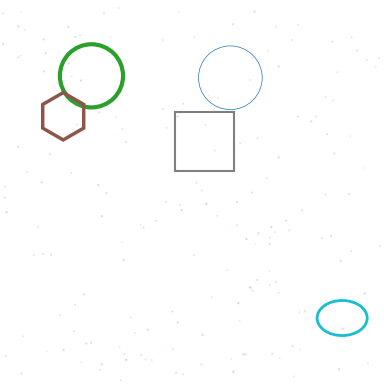[{"shape": "circle", "thickness": 0.5, "radius": 0.41, "center": [0.598, 0.798]}, {"shape": "circle", "thickness": 3, "radius": 0.41, "center": [0.238, 0.803]}, {"shape": "hexagon", "thickness": 2.5, "radius": 0.31, "center": [0.164, 0.698]}, {"shape": "square", "thickness": 1.5, "radius": 0.38, "center": [0.53, 0.632]}, {"shape": "oval", "thickness": 2, "radius": 0.33, "center": [0.889, 0.174]}]